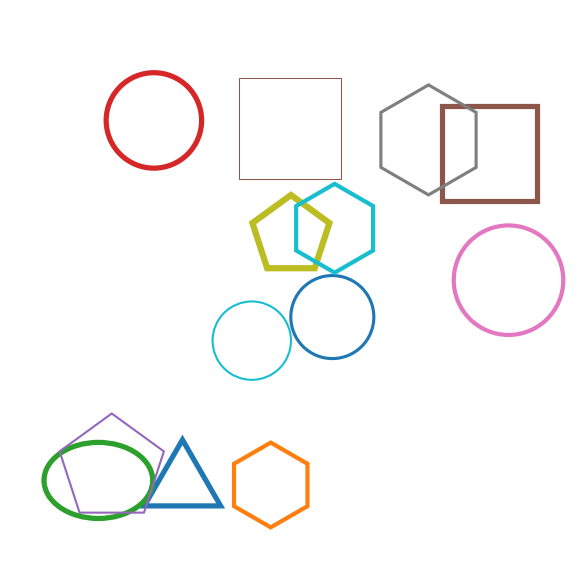[{"shape": "triangle", "thickness": 2.5, "radius": 0.38, "center": [0.316, 0.161]}, {"shape": "circle", "thickness": 1.5, "radius": 0.36, "center": [0.575, 0.45]}, {"shape": "hexagon", "thickness": 2, "radius": 0.37, "center": [0.469, 0.159]}, {"shape": "oval", "thickness": 2.5, "radius": 0.47, "center": [0.17, 0.167]}, {"shape": "circle", "thickness": 2.5, "radius": 0.41, "center": [0.266, 0.791]}, {"shape": "pentagon", "thickness": 1, "radius": 0.47, "center": [0.194, 0.188]}, {"shape": "square", "thickness": 2.5, "radius": 0.41, "center": [0.848, 0.734]}, {"shape": "square", "thickness": 0.5, "radius": 0.44, "center": [0.502, 0.777]}, {"shape": "circle", "thickness": 2, "radius": 0.47, "center": [0.881, 0.514]}, {"shape": "hexagon", "thickness": 1.5, "radius": 0.48, "center": [0.742, 0.757]}, {"shape": "pentagon", "thickness": 3, "radius": 0.35, "center": [0.504, 0.591]}, {"shape": "hexagon", "thickness": 2, "radius": 0.38, "center": [0.579, 0.604]}, {"shape": "circle", "thickness": 1, "radius": 0.34, "center": [0.436, 0.409]}]